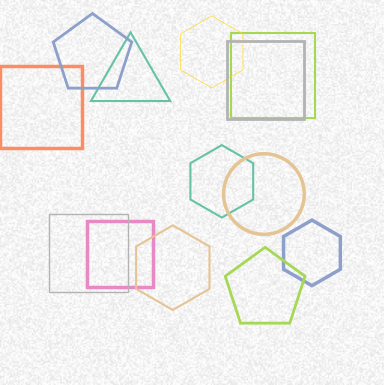[{"shape": "hexagon", "thickness": 1.5, "radius": 0.47, "center": [0.576, 0.529]}, {"shape": "triangle", "thickness": 1.5, "radius": 0.59, "center": [0.339, 0.797]}, {"shape": "square", "thickness": 2.5, "radius": 0.53, "center": [0.105, 0.722]}, {"shape": "pentagon", "thickness": 2, "radius": 0.54, "center": [0.24, 0.858]}, {"shape": "hexagon", "thickness": 2.5, "radius": 0.43, "center": [0.81, 0.343]}, {"shape": "square", "thickness": 2.5, "radius": 0.43, "center": [0.311, 0.34]}, {"shape": "pentagon", "thickness": 2, "radius": 0.54, "center": [0.689, 0.249]}, {"shape": "square", "thickness": 1.5, "radius": 0.55, "center": [0.709, 0.803]}, {"shape": "hexagon", "thickness": 0.5, "radius": 0.47, "center": [0.55, 0.865]}, {"shape": "circle", "thickness": 2.5, "radius": 0.52, "center": [0.686, 0.496]}, {"shape": "hexagon", "thickness": 1.5, "radius": 0.55, "center": [0.449, 0.305]}, {"shape": "square", "thickness": 2, "radius": 0.5, "center": [0.69, 0.792]}, {"shape": "square", "thickness": 1, "radius": 0.51, "center": [0.23, 0.343]}]